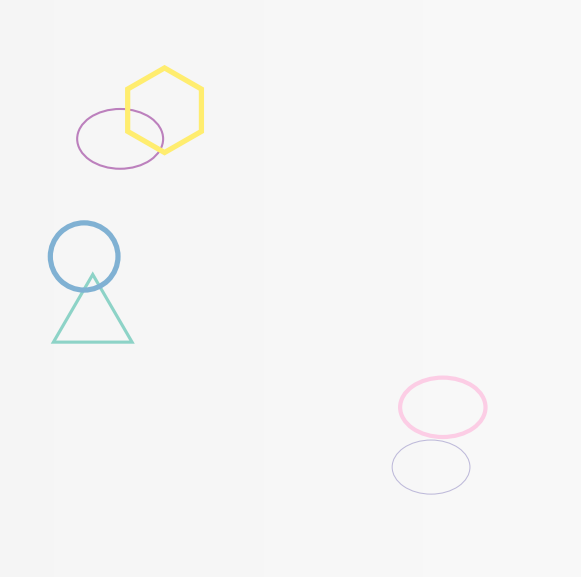[{"shape": "triangle", "thickness": 1.5, "radius": 0.39, "center": [0.16, 0.446]}, {"shape": "oval", "thickness": 0.5, "radius": 0.33, "center": [0.742, 0.19]}, {"shape": "circle", "thickness": 2.5, "radius": 0.29, "center": [0.145, 0.555]}, {"shape": "oval", "thickness": 2, "radius": 0.37, "center": [0.762, 0.294]}, {"shape": "oval", "thickness": 1, "radius": 0.37, "center": [0.207, 0.759]}, {"shape": "hexagon", "thickness": 2.5, "radius": 0.37, "center": [0.283, 0.808]}]